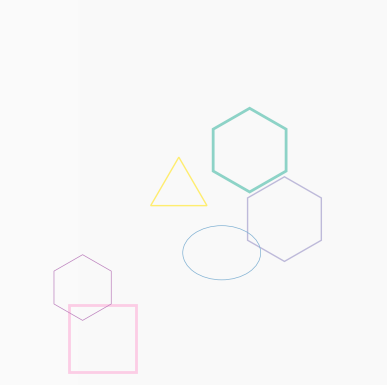[{"shape": "hexagon", "thickness": 2, "radius": 0.54, "center": [0.644, 0.61]}, {"shape": "hexagon", "thickness": 1, "radius": 0.55, "center": [0.734, 0.431]}, {"shape": "oval", "thickness": 0.5, "radius": 0.5, "center": [0.572, 0.343]}, {"shape": "square", "thickness": 2, "radius": 0.43, "center": [0.265, 0.12]}, {"shape": "hexagon", "thickness": 0.5, "radius": 0.43, "center": [0.213, 0.253]}, {"shape": "triangle", "thickness": 1, "radius": 0.42, "center": [0.461, 0.508]}]